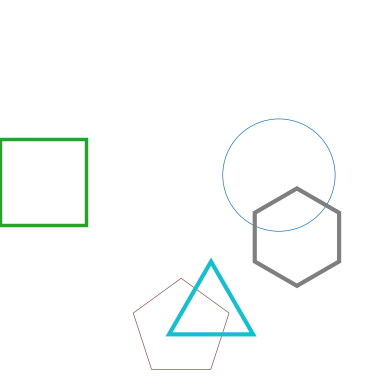[{"shape": "circle", "thickness": 0.5, "radius": 0.73, "center": [0.725, 0.545]}, {"shape": "square", "thickness": 2.5, "radius": 0.56, "center": [0.112, 0.528]}, {"shape": "pentagon", "thickness": 0.5, "radius": 0.65, "center": [0.471, 0.146]}, {"shape": "hexagon", "thickness": 3, "radius": 0.63, "center": [0.771, 0.384]}, {"shape": "triangle", "thickness": 3, "radius": 0.63, "center": [0.548, 0.195]}]